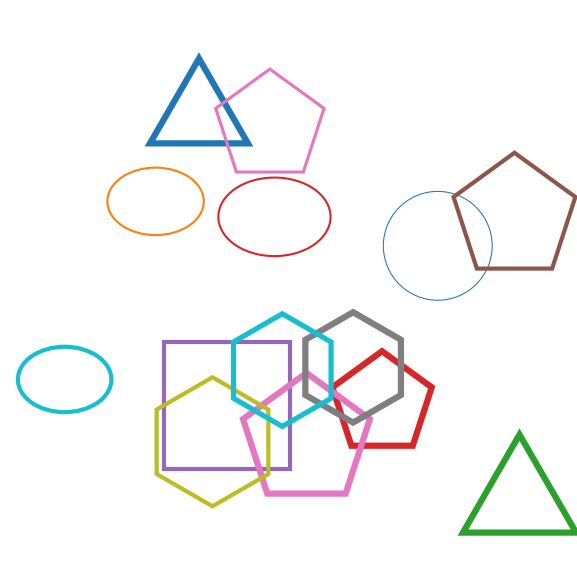[{"shape": "triangle", "thickness": 3, "radius": 0.49, "center": [0.345, 0.8]}, {"shape": "circle", "thickness": 0.5, "radius": 0.47, "center": [0.758, 0.573]}, {"shape": "oval", "thickness": 1, "radius": 0.42, "center": [0.269, 0.65]}, {"shape": "triangle", "thickness": 3, "radius": 0.57, "center": [0.9, 0.133]}, {"shape": "pentagon", "thickness": 3, "radius": 0.45, "center": [0.662, 0.301]}, {"shape": "oval", "thickness": 1, "radius": 0.49, "center": [0.475, 0.624]}, {"shape": "square", "thickness": 2, "radius": 0.55, "center": [0.393, 0.297]}, {"shape": "pentagon", "thickness": 2, "radius": 0.55, "center": [0.891, 0.624]}, {"shape": "pentagon", "thickness": 1.5, "radius": 0.49, "center": [0.467, 0.781]}, {"shape": "pentagon", "thickness": 3, "radius": 0.58, "center": [0.531, 0.238]}, {"shape": "hexagon", "thickness": 3, "radius": 0.48, "center": [0.612, 0.363]}, {"shape": "hexagon", "thickness": 2, "radius": 0.56, "center": [0.368, 0.234]}, {"shape": "oval", "thickness": 2, "radius": 0.4, "center": [0.112, 0.342]}, {"shape": "hexagon", "thickness": 2.5, "radius": 0.49, "center": [0.489, 0.358]}]